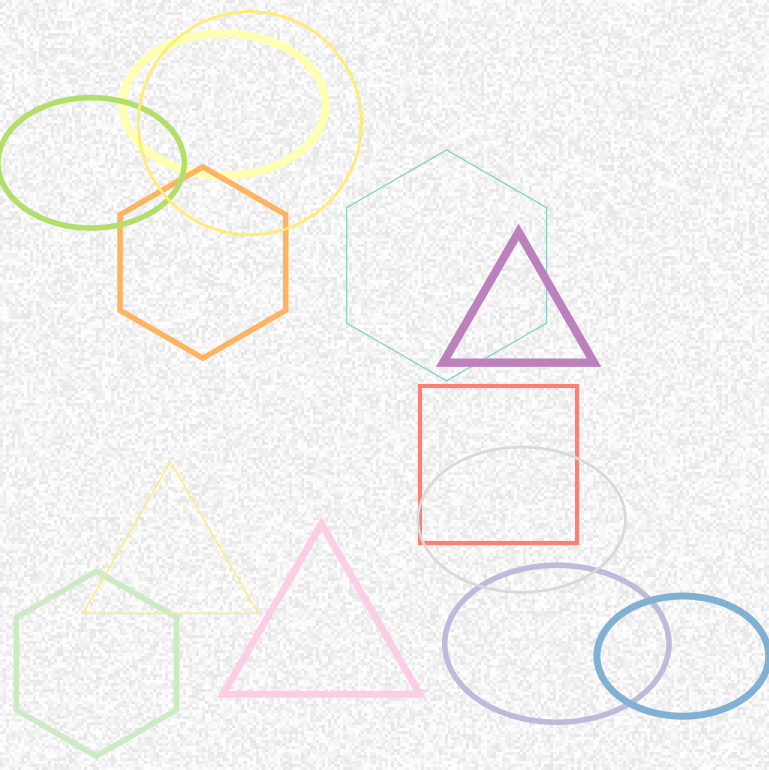[{"shape": "hexagon", "thickness": 0.5, "radius": 0.75, "center": [0.58, 0.655]}, {"shape": "oval", "thickness": 3, "radius": 0.66, "center": [0.291, 0.864]}, {"shape": "oval", "thickness": 2, "radius": 0.73, "center": [0.723, 0.164]}, {"shape": "square", "thickness": 1.5, "radius": 0.51, "center": [0.647, 0.397]}, {"shape": "oval", "thickness": 2.5, "radius": 0.56, "center": [0.887, 0.148]}, {"shape": "hexagon", "thickness": 2, "radius": 0.62, "center": [0.263, 0.659]}, {"shape": "oval", "thickness": 2, "radius": 0.6, "center": [0.118, 0.789]}, {"shape": "triangle", "thickness": 2.5, "radius": 0.74, "center": [0.417, 0.172]}, {"shape": "oval", "thickness": 1, "radius": 0.67, "center": [0.678, 0.325]}, {"shape": "triangle", "thickness": 3, "radius": 0.57, "center": [0.673, 0.586]}, {"shape": "hexagon", "thickness": 2, "radius": 0.6, "center": [0.125, 0.138]}, {"shape": "triangle", "thickness": 0.5, "radius": 0.66, "center": [0.221, 0.269]}, {"shape": "circle", "thickness": 1, "radius": 0.72, "center": [0.325, 0.84]}]